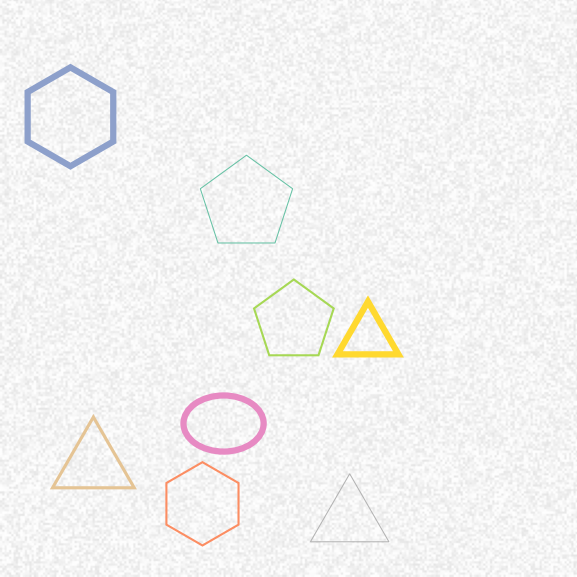[{"shape": "pentagon", "thickness": 0.5, "radius": 0.42, "center": [0.427, 0.646]}, {"shape": "hexagon", "thickness": 1, "radius": 0.36, "center": [0.351, 0.127]}, {"shape": "hexagon", "thickness": 3, "radius": 0.43, "center": [0.122, 0.797]}, {"shape": "oval", "thickness": 3, "radius": 0.35, "center": [0.387, 0.266]}, {"shape": "pentagon", "thickness": 1, "radius": 0.36, "center": [0.509, 0.443]}, {"shape": "triangle", "thickness": 3, "radius": 0.3, "center": [0.637, 0.416]}, {"shape": "triangle", "thickness": 1.5, "radius": 0.41, "center": [0.162, 0.195]}, {"shape": "triangle", "thickness": 0.5, "radius": 0.39, "center": [0.605, 0.1]}]